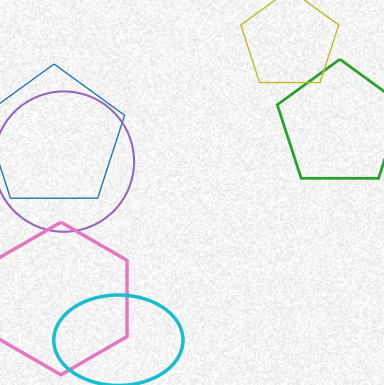[{"shape": "pentagon", "thickness": 1, "radius": 0.96, "center": [0.14, 0.641]}, {"shape": "pentagon", "thickness": 2, "radius": 0.85, "center": [0.883, 0.675]}, {"shape": "circle", "thickness": 1.5, "radius": 0.91, "center": [0.166, 0.58]}, {"shape": "hexagon", "thickness": 2.5, "radius": 0.99, "center": [0.158, 0.225]}, {"shape": "pentagon", "thickness": 1, "radius": 0.67, "center": [0.753, 0.894]}, {"shape": "oval", "thickness": 2.5, "radius": 0.84, "center": [0.308, 0.116]}]